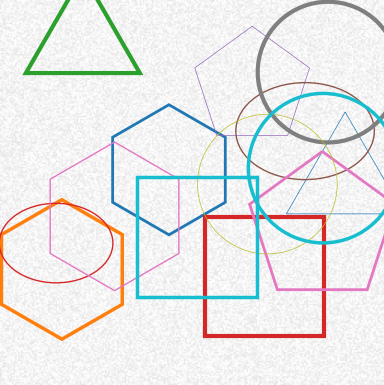[{"shape": "hexagon", "thickness": 2, "radius": 0.84, "center": [0.439, 0.559]}, {"shape": "triangle", "thickness": 0.5, "radius": 0.88, "center": [0.897, 0.533]}, {"shape": "hexagon", "thickness": 2.5, "radius": 0.91, "center": [0.161, 0.3]}, {"shape": "triangle", "thickness": 3, "radius": 0.85, "center": [0.215, 0.896]}, {"shape": "oval", "thickness": 1, "radius": 0.74, "center": [0.146, 0.369]}, {"shape": "square", "thickness": 3, "radius": 0.77, "center": [0.688, 0.283]}, {"shape": "pentagon", "thickness": 0.5, "radius": 0.78, "center": [0.655, 0.775]}, {"shape": "oval", "thickness": 1, "radius": 0.9, "center": [0.792, 0.659]}, {"shape": "hexagon", "thickness": 1, "radius": 0.96, "center": [0.297, 0.438]}, {"shape": "pentagon", "thickness": 2, "radius": 0.99, "center": [0.837, 0.408]}, {"shape": "circle", "thickness": 3, "radius": 0.91, "center": [0.852, 0.813]}, {"shape": "circle", "thickness": 0.5, "radius": 0.91, "center": [0.694, 0.522]}, {"shape": "circle", "thickness": 2.5, "radius": 0.97, "center": [0.839, 0.563]}, {"shape": "square", "thickness": 2.5, "radius": 0.78, "center": [0.511, 0.384]}]